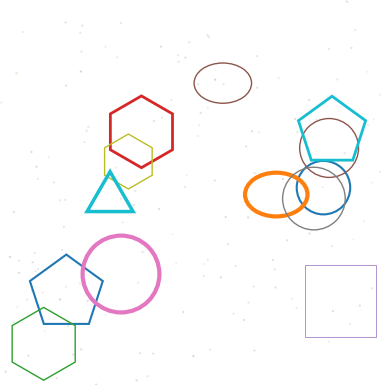[{"shape": "pentagon", "thickness": 1.5, "radius": 0.5, "center": [0.172, 0.239]}, {"shape": "circle", "thickness": 1.5, "radius": 0.35, "center": [0.84, 0.513]}, {"shape": "oval", "thickness": 3, "radius": 0.41, "center": [0.718, 0.495]}, {"shape": "hexagon", "thickness": 1, "radius": 0.47, "center": [0.113, 0.107]}, {"shape": "hexagon", "thickness": 2, "radius": 0.47, "center": [0.367, 0.658]}, {"shape": "square", "thickness": 0.5, "radius": 0.46, "center": [0.884, 0.218]}, {"shape": "circle", "thickness": 1, "radius": 0.38, "center": [0.855, 0.616]}, {"shape": "oval", "thickness": 1, "radius": 0.37, "center": [0.579, 0.784]}, {"shape": "circle", "thickness": 3, "radius": 0.5, "center": [0.314, 0.288]}, {"shape": "circle", "thickness": 1, "radius": 0.41, "center": [0.815, 0.484]}, {"shape": "hexagon", "thickness": 1, "radius": 0.36, "center": [0.333, 0.58]}, {"shape": "triangle", "thickness": 2.5, "radius": 0.35, "center": [0.286, 0.485]}, {"shape": "pentagon", "thickness": 2, "radius": 0.46, "center": [0.862, 0.658]}]